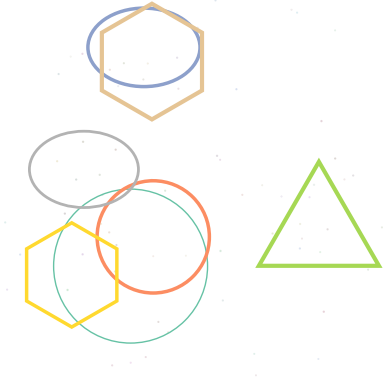[{"shape": "circle", "thickness": 1, "radius": 1.0, "center": [0.339, 0.309]}, {"shape": "circle", "thickness": 2.5, "radius": 0.73, "center": [0.398, 0.385]}, {"shape": "oval", "thickness": 2.5, "radius": 0.73, "center": [0.374, 0.877]}, {"shape": "triangle", "thickness": 3, "radius": 0.9, "center": [0.828, 0.4]}, {"shape": "hexagon", "thickness": 2.5, "radius": 0.68, "center": [0.186, 0.286]}, {"shape": "hexagon", "thickness": 3, "radius": 0.75, "center": [0.395, 0.84]}, {"shape": "oval", "thickness": 2, "radius": 0.71, "center": [0.218, 0.56]}]